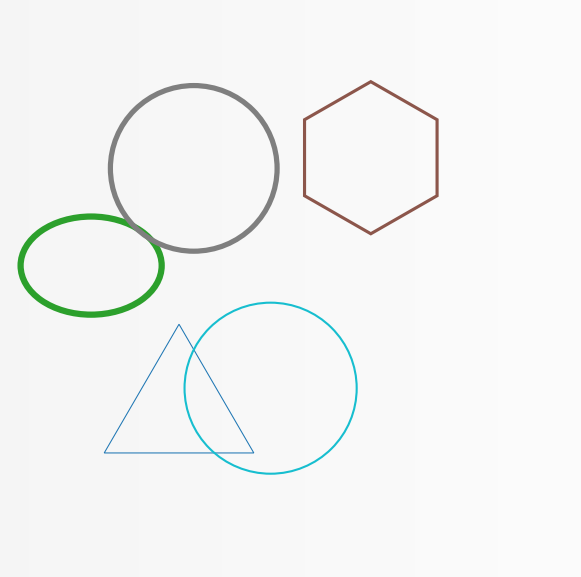[{"shape": "triangle", "thickness": 0.5, "radius": 0.74, "center": [0.308, 0.289]}, {"shape": "oval", "thickness": 3, "radius": 0.61, "center": [0.157, 0.539]}, {"shape": "hexagon", "thickness": 1.5, "radius": 0.66, "center": [0.638, 0.726]}, {"shape": "circle", "thickness": 2.5, "radius": 0.72, "center": [0.333, 0.708]}, {"shape": "circle", "thickness": 1, "radius": 0.74, "center": [0.466, 0.327]}]